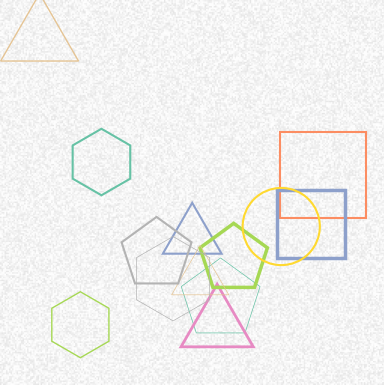[{"shape": "pentagon", "thickness": 0.5, "radius": 0.54, "center": [0.573, 0.222]}, {"shape": "hexagon", "thickness": 1.5, "radius": 0.43, "center": [0.263, 0.579]}, {"shape": "square", "thickness": 1.5, "radius": 0.56, "center": [0.84, 0.545]}, {"shape": "square", "thickness": 2.5, "radius": 0.44, "center": [0.808, 0.418]}, {"shape": "triangle", "thickness": 1.5, "radius": 0.44, "center": [0.499, 0.385]}, {"shape": "triangle", "thickness": 2, "radius": 0.54, "center": [0.564, 0.153]}, {"shape": "hexagon", "thickness": 1, "radius": 0.43, "center": [0.209, 0.157]}, {"shape": "pentagon", "thickness": 2.5, "radius": 0.46, "center": [0.607, 0.328]}, {"shape": "circle", "thickness": 1.5, "radius": 0.5, "center": [0.731, 0.412]}, {"shape": "triangle", "thickness": 1, "radius": 0.58, "center": [0.103, 0.9]}, {"shape": "triangle", "thickness": 0.5, "radius": 0.43, "center": [0.52, 0.277]}, {"shape": "pentagon", "thickness": 1.5, "radius": 0.48, "center": [0.407, 0.341]}, {"shape": "hexagon", "thickness": 0.5, "radius": 0.55, "center": [0.45, 0.276]}]